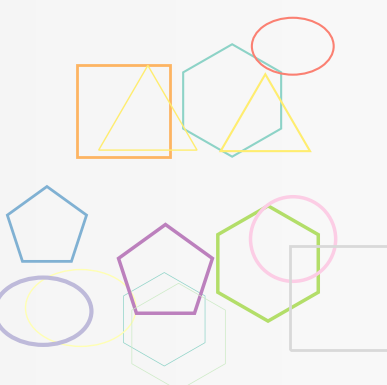[{"shape": "hexagon", "thickness": 1.5, "radius": 0.73, "center": [0.599, 0.739]}, {"shape": "hexagon", "thickness": 0.5, "radius": 0.61, "center": [0.424, 0.171]}, {"shape": "oval", "thickness": 1, "radius": 0.71, "center": [0.208, 0.2]}, {"shape": "oval", "thickness": 3, "radius": 0.62, "center": [0.111, 0.192]}, {"shape": "oval", "thickness": 1.5, "radius": 0.53, "center": [0.756, 0.88]}, {"shape": "pentagon", "thickness": 2, "radius": 0.54, "center": [0.121, 0.408]}, {"shape": "square", "thickness": 2, "radius": 0.6, "center": [0.319, 0.711]}, {"shape": "hexagon", "thickness": 2.5, "radius": 0.75, "center": [0.692, 0.316]}, {"shape": "circle", "thickness": 2.5, "radius": 0.55, "center": [0.756, 0.379]}, {"shape": "square", "thickness": 2, "radius": 0.67, "center": [0.882, 0.225]}, {"shape": "pentagon", "thickness": 2.5, "radius": 0.64, "center": [0.427, 0.289]}, {"shape": "hexagon", "thickness": 0.5, "radius": 0.7, "center": [0.461, 0.125]}, {"shape": "triangle", "thickness": 1, "radius": 0.73, "center": [0.382, 0.683]}, {"shape": "triangle", "thickness": 1.5, "radius": 0.67, "center": [0.685, 0.674]}]